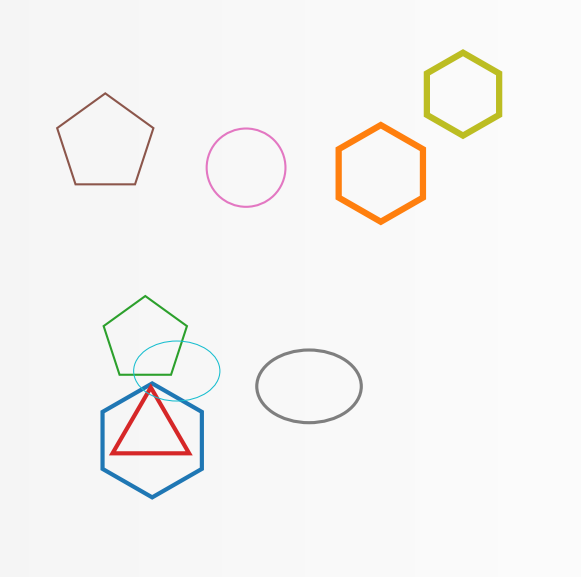[{"shape": "hexagon", "thickness": 2, "radius": 0.49, "center": [0.262, 0.237]}, {"shape": "hexagon", "thickness": 3, "radius": 0.42, "center": [0.655, 0.699]}, {"shape": "pentagon", "thickness": 1, "radius": 0.38, "center": [0.25, 0.411]}, {"shape": "triangle", "thickness": 2, "radius": 0.38, "center": [0.259, 0.252]}, {"shape": "pentagon", "thickness": 1, "radius": 0.44, "center": [0.181, 0.75]}, {"shape": "circle", "thickness": 1, "radius": 0.34, "center": [0.423, 0.709]}, {"shape": "oval", "thickness": 1.5, "radius": 0.45, "center": [0.532, 0.33]}, {"shape": "hexagon", "thickness": 3, "radius": 0.36, "center": [0.797, 0.836]}, {"shape": "oval", "thickness": 0.5, "radius": 0.37, "center": [0.304, 0.357]}]